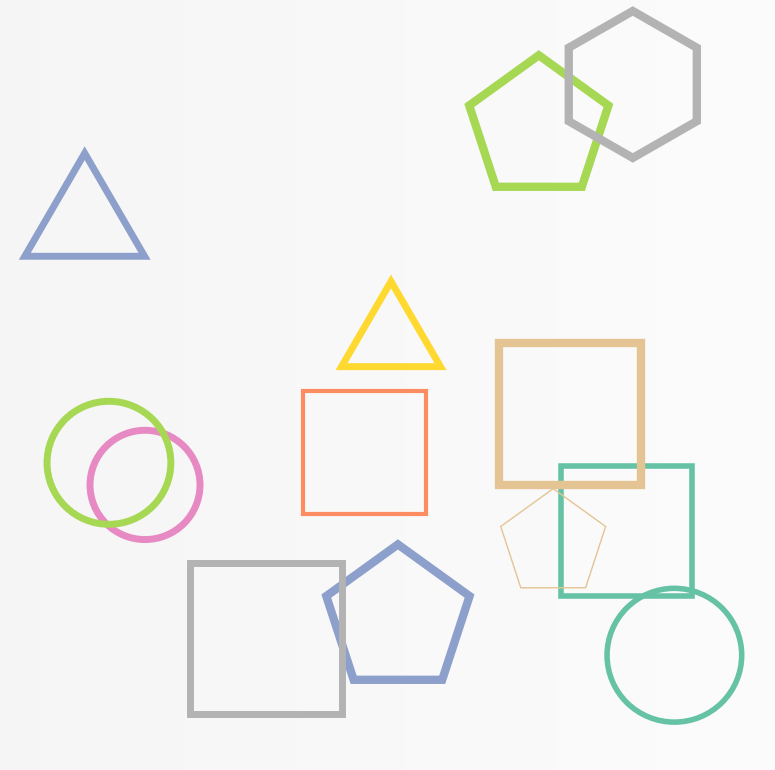[{"shape": "square", "thickness": 2, "radius": 0.42, "center": [0.808, 0.31]}, {"shape": "circle", "thickness": 2, "radius": 0.43, "center": [0.87, 0.149]}, {"shape": "square", "thickness": 1.5, "radius": 0.4, "center": [0.47, 0.412]}, {"shape": "pentagon", "thickness": 3, "radius": 0.49, "center": [0.513, 0.196]}, {"shape": "triangle", "thickness": 2.5, "radius": 0.45, "center": [0.109, 0.712]}, {"shape": "circle", "thickness": 2.5, "radius": 0.35, "center": [0.187, 0.37]}, {"shape": "pentagon", "thickness": 3, "radius": 0.47, "center": [0.695, 0.834]}, {"shape": "circle", "thickness": 2.5, "radius": 0.4, "center": [0.141, 0.399]}, {"shape": "triangle", "thickness": 2.5, "radius": 0.37, "center": [0.505, 0.561]}, {"shape": "pentagon", "thickness": 0.5, "radius": 0.36, "center": [0.714, 0.294]}, {"shape": "square", "thickness": 3, "radius": 0.46, "center": [0.735, 0.462]}, {"shape": "hexagon", "thickness": 3, "radius": 0.48, "center": [0.816, 0.89]}, {"shape": "square", "thickness": 2.5, "radius": 0.49, "center": [0.344, 0.171]}]